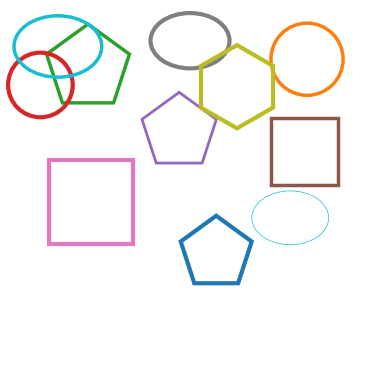[{"shape": "pentagon", "thickness": 3, "radius": 0.48, "center": [0.562, 0.343]}, {"shape": "circle", "thickness": 2.5, "radius": 0.47, "center": [0.797, 0.846]}, {"shape": "pentagon", "thickness": 2.5, "radius": 0.57, "center": [0.229, 0.824]}, {"shape": "circle", "thickness": 3, "radius": 0.42, "center": [0.105, 0.779]}, {"shape": "pentagon", "thickness": 2, "radius": 0.51, "center": [0.465, 0.659]}, {"shape": "square", "thickness": 2.5, "radius": 0.43, "center": [0.792, 0.606]}, {"shape": "square", "thickness": 3, "radius": 0.55, "center": [0.237, 0.476]}, {"shape": "oval", "thickness": 3, "radius": 0.51, "center": [0.494, 0.894]}, {"shape": "hexagon", "thickness": 3, "radius": 0.54, "center": [0.616, 0.775]}, {"shape": "oval", "thickness": 2.5, "radius": 0.57, "center": [0.15, 0.879]}, {"shape": "oval", "thickness": 0.5, "radius": 0.5, "center": [0.754, 0.434]}]